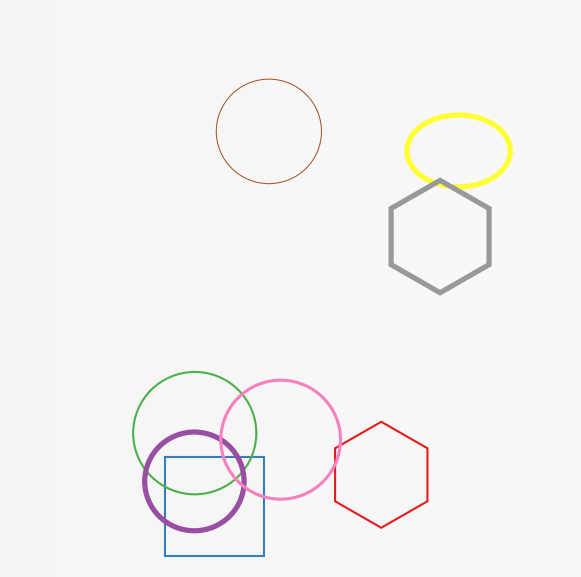[{"shape": "hexagon", "thickness": 1, "radius": 0.46, "center": [0.656, 0.177]}, {"shape": "square", "thickness": 1, "radius": 0.43, "center": [0.369, 0.122]}, {"shape": "circle", "thickness": 1, "radius": 0.53, "center": [0.335, 0.249]}, {"shape": "circle", "thickness": 2.5, "radius": 0.43, "center": [0.334, 0.166]}, {"shape": "oval", "thickness": 2.5, "radius": 0.44, "center": [0.789, 0.738]}, {"shape": "circle", "thickness": 0.5, "radius": 0.45, "center": [0.463, 0.772]}, {"shape": "circle", "thickness": 1.5, "radius": 0.52, "center": [0.483, 0.238]}, {"shape": "hexagon", "thickness": 2.5, "radius": 0.49, "center": [0.757, 0.589]}]